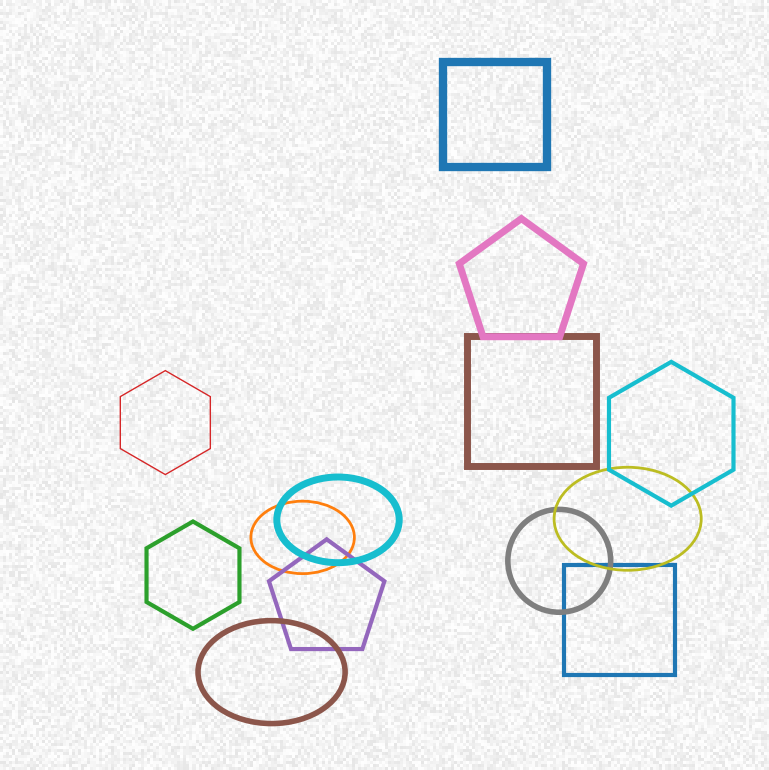[{"shape": "square", "thickness": 3, "radius": 0.34, "center": [0.643, 0.851]}, {"shape": "square", "thickness": 1.5, "radius": 0.36, "center": [0.805, 0.195]}, {"shape": "oval", "thickness": 1, "radius": 0.34, "center": [0.393, 0.302]}, {"shape": "hexagon", "thickness": 1.5, "radius": 0.35, "center": [0.251, 0.253]}, {"shape": "hexagon", "thickness": 0.5, "radius": 0.34, "center": [0.215, 0.451]}, {"shape": "pentagon", "thickness": 1.5, "radius": 0.39, "center": [0.424, 0.221]}, {"shape": "oval", "thickness": 2, "radius": 0.48, "center": [0.353, 0.127]}, {"shape": "square", "thickness": 2.5, "radius": 0.42, "center": [0.69, 0.479]}, {"shape": "pentagon", "thickness": 2.5, "radius": 0.42, "center": [0.677, 0.631]}, {"shape": "circle", "thickness": 2, "radius": 0.33, "center": [0.726, 0.272]}, {"shape": "oval", "thickness": 1, "radius": 0.48, "center": [0.815, 0.326]}, {"shape": "oval", "thickness": 2.5, "radius": 0.4, "center": [0.439, 0.325]}, {"shape": "hexagon", "thickness": 1.5, "radius": 0.47, "center": [0.872, 0.437]}]